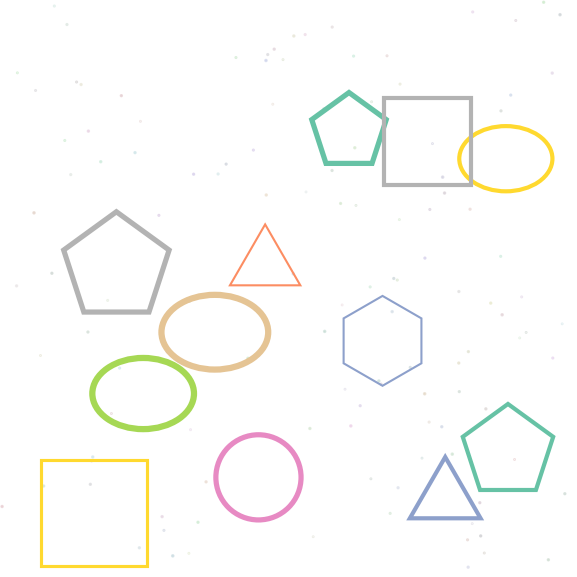[{"shape": "pentagon", "thickness": 2.5, "radius": 0.34, "center": [0.604, 0.771]}, {"shape": "pentagon", "thickness": 2, "radius": 0.41, "center": [0.88, 0.217]}, {"shape": "triangle", "thickness": 1, "radius": 0.35, "center": [0.459, 0.54]}, {"shape": "hexagon", "thickness": 1, "radius": 0.39, "center": [0.662, 0.409]}, {"shape": "triangle", "thickness": 2, "radius": 0.35, "center": [0.771, 0.137]}, {"shape": "circle", "thickness": 2.5, "radius": 0.37, "center": [0.448, 0.173]}, {"shape": "oval", "thickness": 3, "radius": 0.44, "center": [0.248, 0.318]}, {"shape": "square", "thickness": 1.5, "radius": 0.46, "center": [0.163, 0.11]}, {"shape": "oval", "thickness": 2, "radius": 0.4, "center": [0.876, 0.724]}, {"shape": "oval", "thickness": 3, "radius": 0.46, "center": [0.372, 0.424]}, {"shape": "square", "thickness": 2, "radius": 0.38, "center": [0.741, 0.754]}, {"shape": "pentagon", "thickness": 2.5, "radius": 0.48, "center": [0.202, 0.536]}]